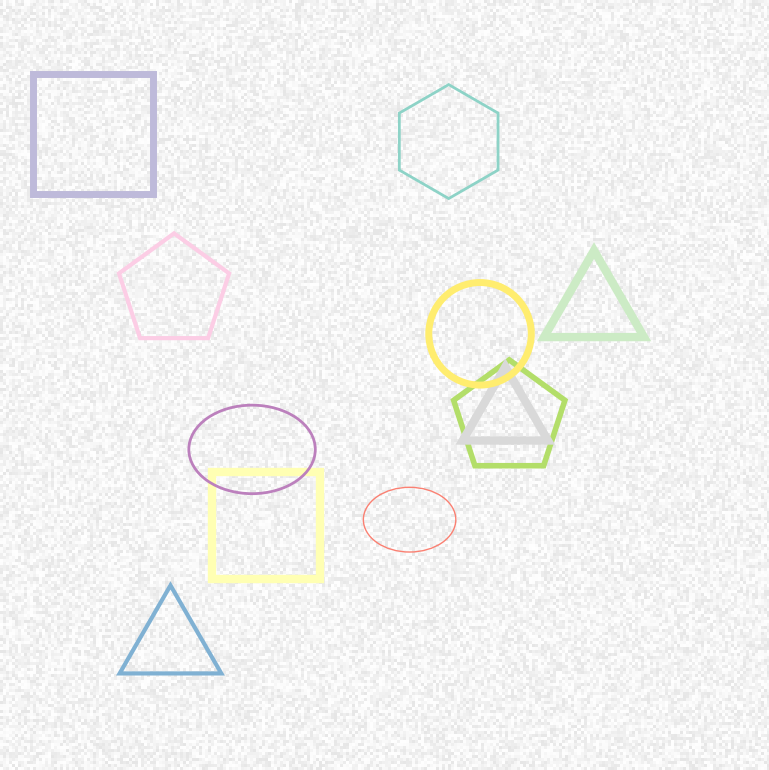[{"shape": "hexagon", "thickness": 1, "radius": 0.37, "center": [0.583, 0.816]}, {"shape": "square", "thickness": 3, "radius": 0.35, "center": [0.346, 0.318]}, {"shape": "square", "thickness": 2.5, "radius": 0.39, "center": [0.121, 0.826]}, {"shape": "oval", "thickness": 0.5, "radius": 0.3, "center": [0.532, 0.325]}, {"shape": "triangle", "thickness": 1.5, "radius": 0.38, "center": [0.221, 0.164]}, {"shape": "pentagon", "thickness": 2, "radius": 0.38, "center": [0.661, 0.457]}, {"shape": "pentagon", "thickness": 1.5, "radius": 0.38, "center": [0.226, 0.622]}, {"shape": "triangle", "thickness": 3, "radius": 0.32, "center": [0.656, 0.46]}, {"shape": "oval", "thickness": 1, "radius": 0.41, "center": [0.327, 0.416]}, {"shape": "triangle", "thickness": 3, "radius": 0.37, "center": [0.771, 0.6]}, {"shape": "circle", "thickness": 2.5, "radius": 0.33, "center": [0.623, 0.566]}]